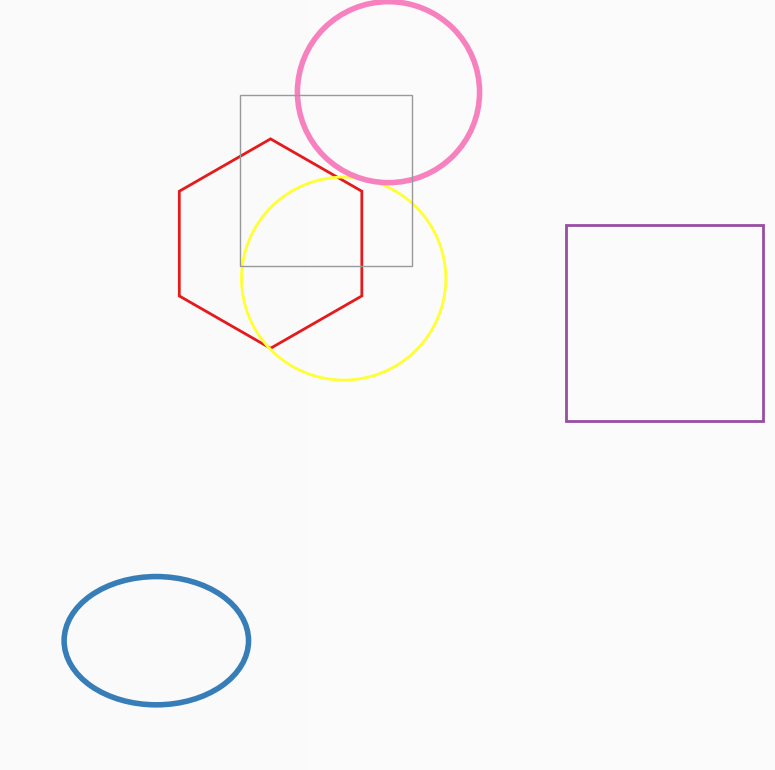[{"shape": "hexagon", "thickness": 1, "radius": 0.68, "center": [0.349, 0.684]}, {"shape": "oval", "thickness": 2, "radius": 0.59, "center": [0.202, 0.168]}, {"shape": "square", "thickness": 1, "radius": 0.64, "center": [0.858, 0.58]}, {"shape": "circle", "thickness": 1, "radius": 0.66, "center": [0.443, 0.638]}, {"shape": "circle", "thickness": 2, "radius": 0.59, "center": [0.501, 0.88]}, {"shape": "square", "thickness": 0.5, "radius": 0.55, "center": [0.421, 0.765]}]